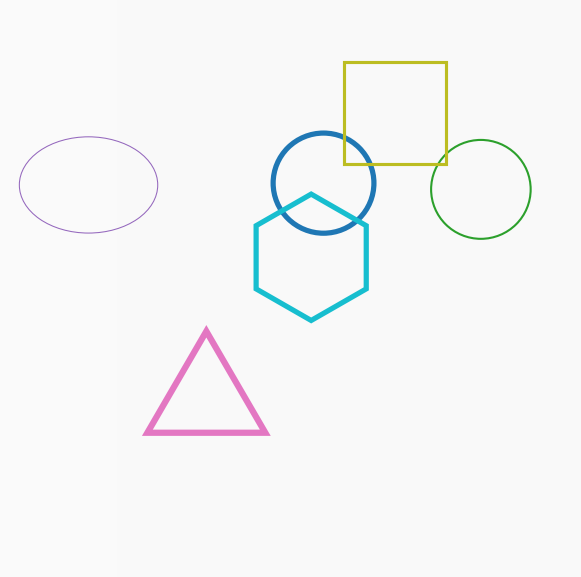[{"shape": "circle", "thickness": 2.5, "radius": 0.43, "center": [0.557, 0.682]}, {"shape": "circle", "thickness": 1, "radius": 0.43, "center": [0.827, 0.671]}, {"shape": "oval", "thickness": 0.5, "radius": 0.6, "center": [0.152, 0.679]}, {"shape": "triangle", "thickness": 3, "radius": 0.59, "center": [0.355, 0.308]}, {"shape": "square", "thickness": 1.5, "radius": 0.44, "center": [0.679, 0.803]}, {"shape": "hexagon", "thickness": 2.5, "radius": 0.55, "center": [0.535, 0.554]}]